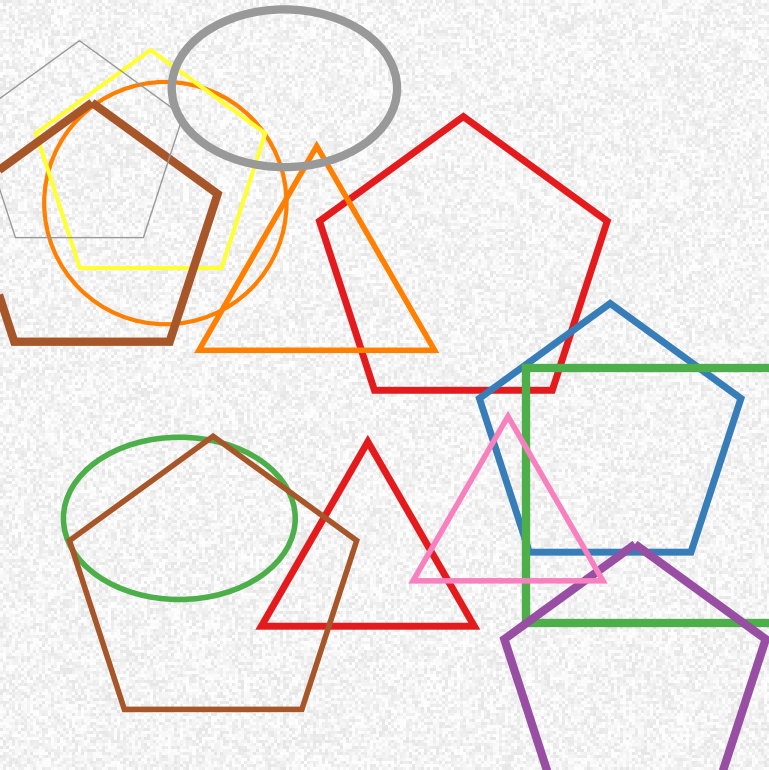[{"shape": "pentagon", "thickness": 2.5, "radius": 0.98, "center": [0.602, 0.652]}, {"shape": "triangle", "thickness": 2.5, "radius": 0.8, "center": [0.478, 0.267]}, {"shape": "pentagon", "thickness": 2.5, "radius": 0.89, "center": [0.792, 0.427]}, {"shape": "square", "thickness": 3, "radius": 0.83, "center": [0.849, 0.356]}, {"shape": "oval", "thickness": 2, "radius": 0.75, "center": [0.233, 0.327]}, {"shape": "pentagon", "thickness": 3, "radius": 0.89, "center": [0.825, 0.115]}, {"shape": "triangle", "thickness": 2, "radius": 0.88, "center": [0.411, 0.633]}, {"shape": "circle", "thickness": 1.5, "radius": 0.79, "center": [0.215, 0.736]}, {"shape": "pentagon", "thickness": 1.5, "radius": 0.78, "center": [0.196, 0.779]}, {"shape": "pentagon", "thickness": 3, "radius": 0.86, "center": [0.119, 0.695]}, {"shape": "pentagon", "thickness": 2, "radius": 0.98, "center": [0.277, 0.237]}, {"shape": "triangle", "thickness": 2, "radius": 0.71, "center": [0.66, 0.317]}, {"shape": "pentagon", "thickness": 0.5, "radius": 0.71, "center": [0.103, 0.806]}, {"shape": "oval", "thickness": 3, "radius": 0.73, "center": [0.369, 0.885]}]